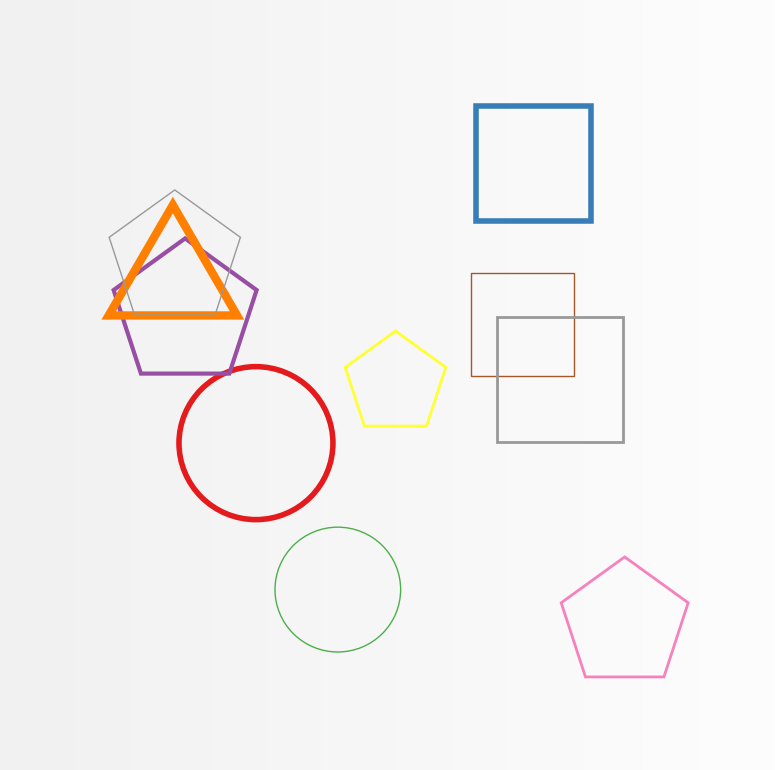[{"shape": "circle", "thickness": 2, "radius": 0.5, "center": [0.33, 0.425]}, {"shape": "square", "thickness": 2, "radius": 0.37, "center": [0.688, 0.788]}, {"shape": "circle", "thickness": 0.5, "radius": 0.41, "center": [0.436, 0.234]}, {"shape": "pentagon", "thickness": 1.5, "radius": 0.49, "center": [0.239, 0.593]}, {"shape": "triangle", "thickness": 3, "radius": 0.48, "center": [0.223, 0.638]}, {"shape": "pentagon", "thickness": 1, "radius": 0.34, "center": [0.51, 0.502]}, {"shape": "square", "thickness": 0.5, "radius": 0.33, "center": [0.674, 0.578]}, {"shape": "pentagon", "thickness": 1, "radius": 0.43, "center": [0.806, 0.191]}, {"shape": "square", "thickness": 1, "radius": 0.41, "center": [0.723, 0.507]}, {"shape": "pentagon", "thickness": 0.5, "radius": 0.45, "center": [0.226, 0.664]}]